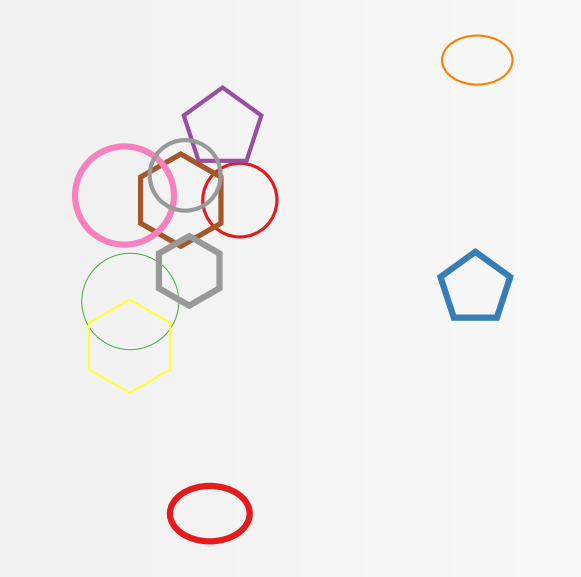[{"shape": "circle", "thickness": 1.5, "radius": 0.32, "center": [0.413, 0.653]}, {"shape": "oval", "thickness": 3, "radius": 0.34, "center": [0.361, 0.11]}, {"shape": "pentagon", "thickness": 3, "radius": 0.32, "center": [0.818, 0.5]}, {"shape": "circle", "thickness": 0.5, "radius": 0.42, "center": [0.224, 0.477]}, {"shape": "pentagon", "thickness": 2, "radius": 0.35, "center": [0.383, 0.777]}, {"shape": "oval", "thickness": 1, "radius": 0.3, "center": [0.821, 0.895]}, {"shape": "hexagon", "thickness": 1, "radius": 0.4, "center": [0.223, 0.4]}, {"shape": "hexagon", "thickness": 2.5, "radius": 0.4, "center": [0.311, 0.653]}, {"shape": "circle", "thickness": 3, "radius": 0.43, "center": [0.214, 0.661]}, {"shape": "circle", "thickness": 2, "radius": 0.31, "center": [0.319, 0.695]}, {"shape": "hexagon", "thickness": 3, "radius": 0.3, "center": [0.326, 0.53]}]